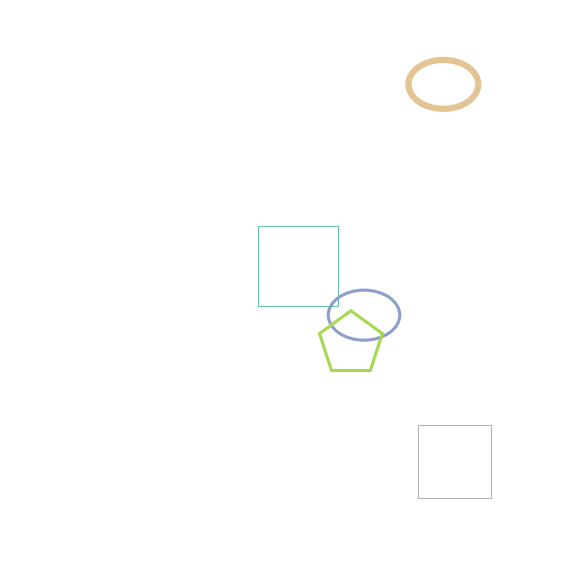[{"shape": "square", "thickness": 0.5, "radius": 0.35, "center": [0.516, 0.538]}, {"shape": "oval", "thickness": 1.5, "radius": 0.31, "center": [0.63, 0.453]}, {"shape": "pentagon", "thickness": 1.5, "radius": 0.29, "center": [0.608, 0.404]}, {"shape": "oval", "thickness": 3, "radius": 0.3, "center": [0.768, 0.853]}, {"shape": "square", "thickness": 0.5, "radius": 0.31, "center": [0.787, 0.2]}]